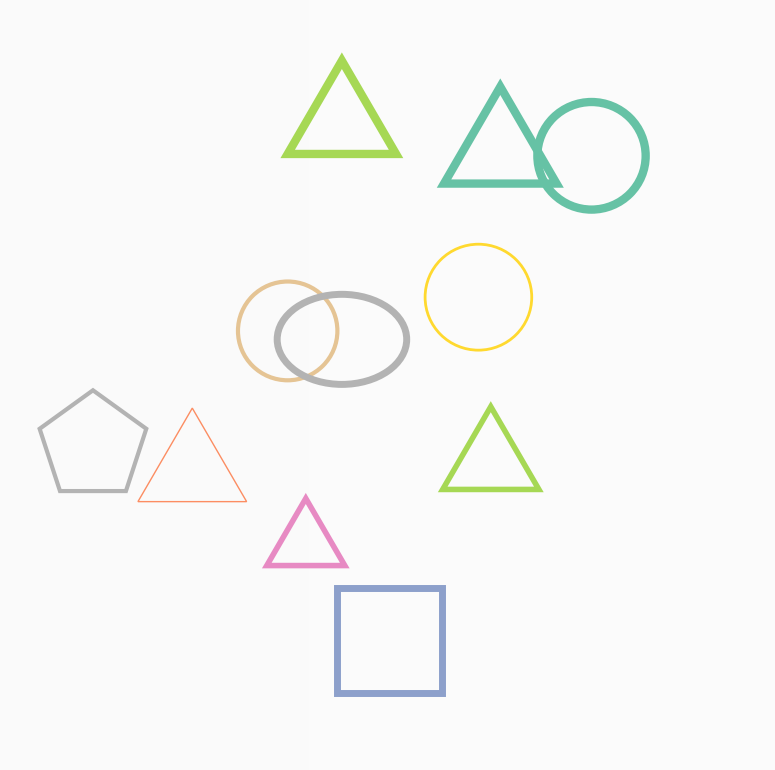[{"shape": "circle", "thickness": 3, "radius": 0.35, "center": [0.763, 0.798]}, {"shape": "triangle", "thickness": 3, "radius": 0.42, "center": [0.646, 0.804]}, {"shape": "triangle", "thickness": 0.5, "radius": 0.4, "center": [0.248, 0.389]}, {"shape": "square", "thickness": 2.5, "radius": 0.34, "center": [0.503, 0.168]}, {"shape": "triangle", "thickness": 2, "radius": 0.29, "center": [0.395, 0.295]}, {"shape": "triangle", "thickness": 3, "radius": 0.4, "center": [0.441, 0.84]}, {"shape": "triangle", "thickness": 2, "radius": 0.36, "center": [0.633, 0.4]}, {"shape": "circle", "thickness": 1, "radius": 0.34, "center": [0.617, 0.614]}, {"shape": "circle", "thickness": 1.5, "radius": 0.32, "center": [0.371, 0.57]}, {"shape": "pentagon", "thickness": 1.5, "radius": 0.36, "center": [0.12, 0.421]}, {"shape": "oval", "thickness": 2.5, "radius": 0.42, "center": [0.441, 0.559]}]